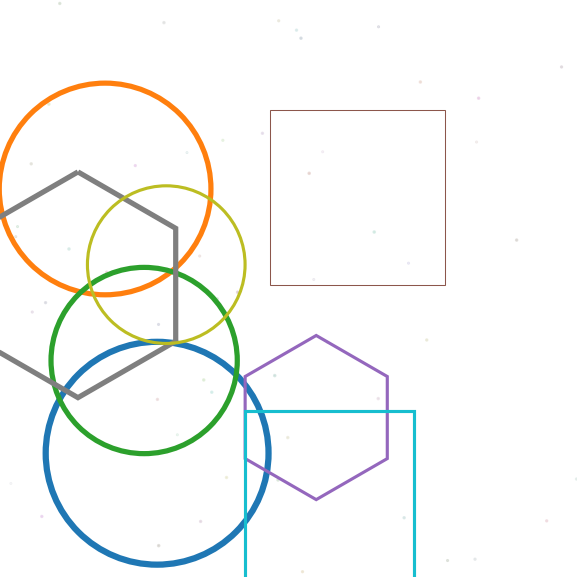[{"shape": "circle", "thickness": 3, "radius": 0.96, "center": [0.272, 0.214]}, {"shape": "circle", "thickness": 2.5, "radius": 0.92, "center": [0.182, 0.672]}, {"shape": "circle", "thickness": 2.5, "radius": 0.81, "center": [0.25, 0.375]}, {"shape": "hexagon", "thickness": 1.5, "radius": 0.71, "center": [0.548, 0.276]}, {"shape": "square", "thickness": 0.5, "radius": 0.76, "center": [0.619, 0.657]}, {"shape": "hexagon", "thickness": 2.5, "radius": 0.98, "center": [0.135, 0.506]}, {"shape": "circle", "thickness": 1.5, "radius": 0.68, "center": [0.288, 0.541]}, {"shape": "square", "thickness": 1.5, "radius": 0.73, "center": [0.57, 0.142]}]